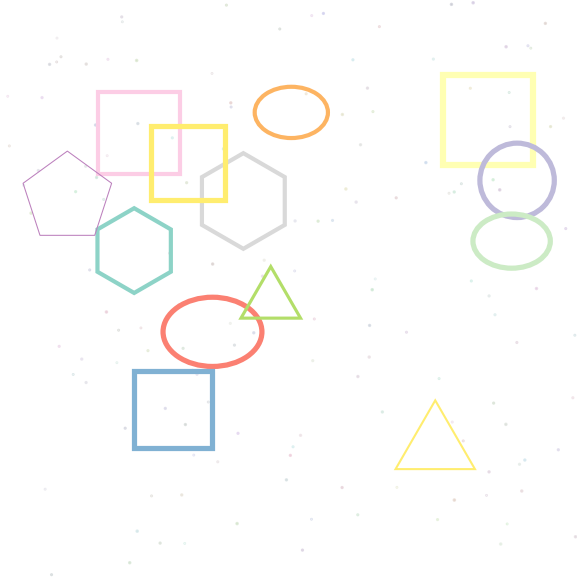[{"shape": "hexagon", "thickness": 2, "radius": 0.37, "center": [0.232, 0.565]}, {"shape": "square", "thickness": 3, "radius": 0.39, "center": [0.844, 0.792]}, {"shape": "circle", "thickness": 2.5, "radius": 0.32, "center": [0.895, 0.687]}, {"shape": "oval", "thickness": 2.5, "radius": 0.43, "center": [0.368, 0.425]}, {"shape": "square", "thickness": 2.5, "radius": 0.33, "center": [0.3, 0.29]}, {"shape": "oval", "thickness": 2, "radius": 0.32, "center": [0.504, 0.804]}, {"shape": "triangle", "thickness": 1.5, "radius": 0.3, "center": [0.469, 0.478]}, {"shape": "square", "thickness": 2, "radius": 0.35, "center": [0.241, 0.769]}, {"shape": "hexagon", "thickness": 2, "radius": 0.41, "center": [0.421, 0.651]}, {"shape": "pentagon", "thickness": 0.5, "radius": 0.4, "center": [0.117, 0.657]}, {"shape": "oval", "thickness": 2.5, "radius": 0.33, "center": [0.886, 0.582]}, {"shape": "square", "thickness": 2.5, "radius": 0.32, "center": [0.325, 0.716]}, {"shape": "triangle", "thickness": 1, "radius": 0.4, "center": [0.754, 0.226]}]